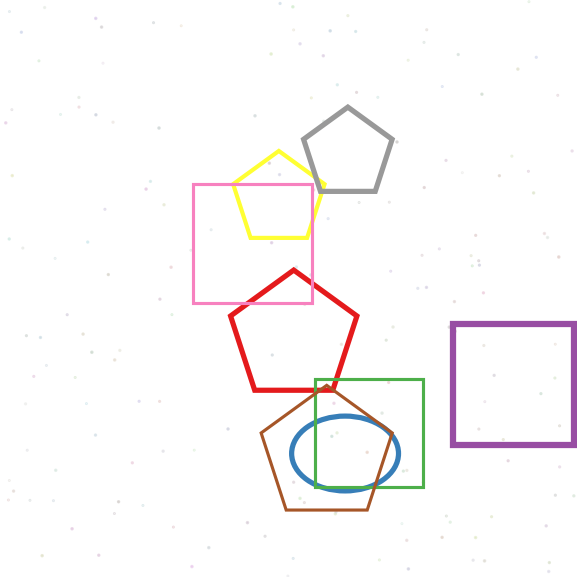[{"shape": "pentagon", "thickness": 2.5, "radius": 0.58, "center": [0.509, 0.416]}, {"shape": "oval", "thickness": 2.5, "radius": 0.46, "center": [0.598, 0.214]}, {"shape": "square", "thickness": 1.5, "radius": 0.47, "center": [0.639, 0.249]}, {"shape": "square", "thickness": 3, "radius": 0.52, "center": [0.889, 0.333]}, {"shape": "pentagon", "thickness": 2, "radius": 0.42, "center": [0.483, 0.655]}, {"shape": "pentagon", "thickness": 1.5, "radius": 0.6, "center": [0.566, 0.213]}, {"shape": "square", "thickness": 1.5, "radius": 0.52, "center": [0.437, 0.577]}, {"shape": "pentagon", "thickness": 2.5, "radius": 0.4, "center": [0.602, 0.733]}]